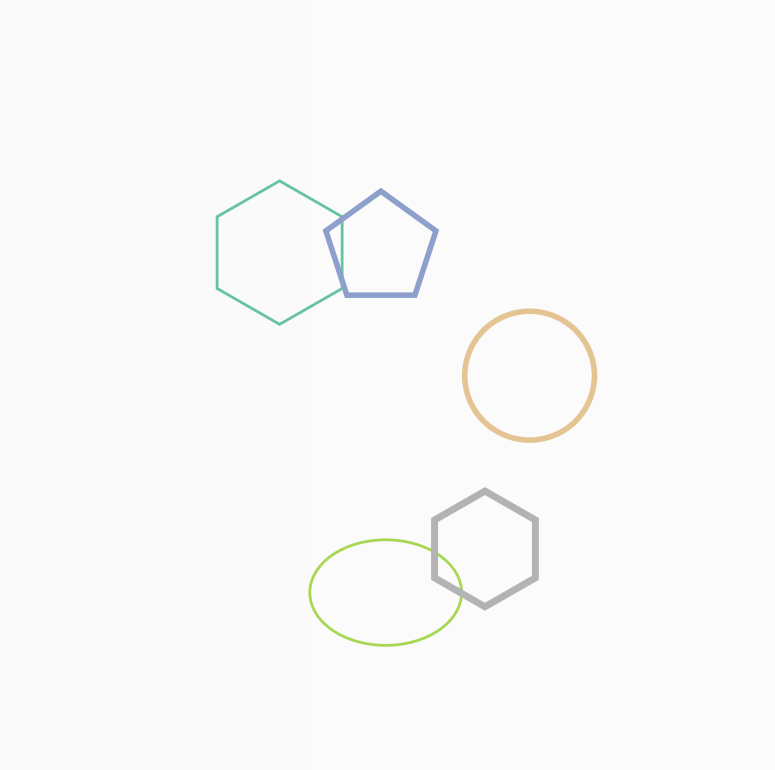[{"shape": "hexagon", "thickness": 1, "radius": 0.47, "center": [0.361, 0.672]}, {"shape": "pentagon", "thickness": 2, "radius": 0.37, "center": [0.491, 0.677]}, {"shape": "oval", "thickness": 1, "radius": 0.49, "center": [0.498, 0.23]}, {"shape": "circle", "thickness": 2, "radius": 0.42, "center": [0.683, 0.512]}, {"shape": "hexagon", "thickness": 2.5, "radius": 0.38, "center": [0.626, 0.287]}]